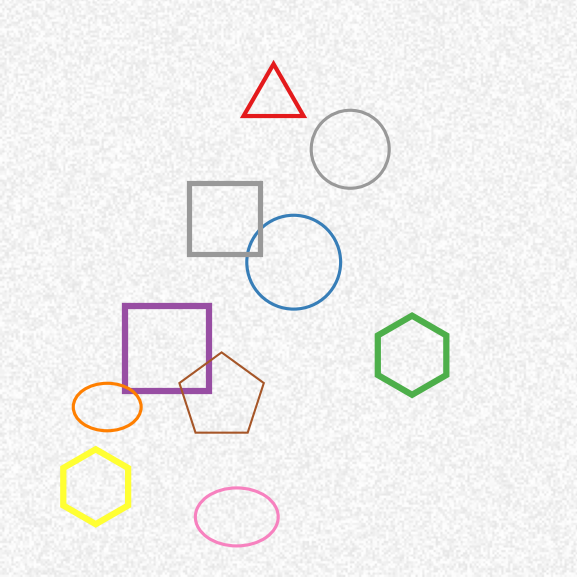[{"shape": "triangle", "thickness": 2, "radius": 0.3, "center": [0.474, 0.828]}, {"shape": "circle", "thickness": 1.5, "radius": 0.41, "center": [0.509, 0.545]}, {"shape": "hexagon", "thickness": 3, "radius": 0.34, "center": [0.714, 0.384]}, {"shape": "square", "thickness": 3, "radius": 0.37, "center": [0.289, 0.396]}, {"shape": "oval", "thickness": 1.5, "radius": 0.29, "center": [0.186, 0.294]}, {"shape": "hexagon", "thickness": 3, "radius": 0.32, "center": [0.166, 0.156]}, {"shape": "pentagon", "thickness": 1, "radius": 0.38, "center": [0.384, 0.312]}, {"shape": "oval", "thickness": 1.5, "radius": 0.36, "center": [0.41, 0.104]}, {"shape": "circle", "thickness": 1.5, "radius": 0.34, "center": [0.606, 0.741]}, {"shape": "square", "thickness": 2.5, "radius": 0.3, "center": [0.388, 0.621]}]